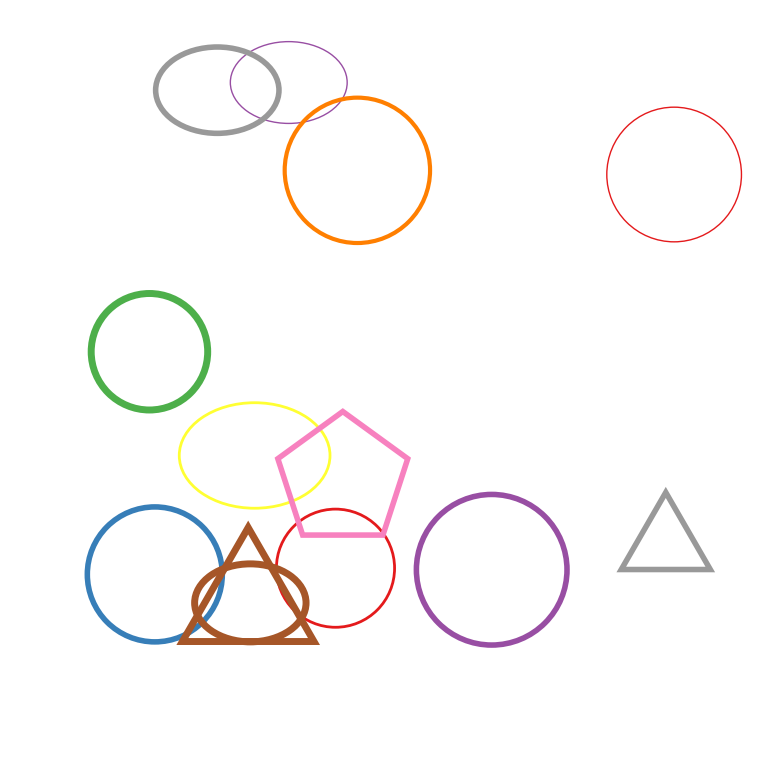[{"shape": "circle", "thickness": 1, "radius": 0.38, "center": [0.436, 0.262]}, {"shape": "circle", "thickness": 0.5, "radius": 0.44, "center": [0.875, 0.773]}, {"shape": "circle", "thickness": 2, "radius": 0.44, "center": [0.201, 0.254]}, {"shape": "circle", "thickness": 2.5, "radius": 0.38, "center": [0.194, 0.543]}, {"shape": "circle", "thickness": 2, "radius": 0.49, "center": [0.639, 0.26]}, {"shape": "oval", "thickness": 0.5, "radius": 0.38, "center": [0.375, 0.893]}, {"shape": "circle", "thickness": 1.5, "radius": 0.47, "center": [0.464, 0.779]}, {"shape": "oval", "thickness": 1, "radius": 0.49, "center": [0.331, 0.408]}, {"shape": "oval", "thickness": 2.5, "radius": 0.36, "center": [0.325, 0.217]}, {"shape": "triangle", "thickness": 2.5, "radius": 0.49, "center": [0.322, 0.216]}, {"shape": "pentagon", "thickness": 2, "radius": 0.44, "center": [0.445, 0.377]}, {"shape": "triangle", "thickness": 2, "radius": 0.33, "center": [0.865, 0.294]}, {"shape": "oval", "thickness": 2, "radius": 0.4, "center": [0.282, 0.883]}]